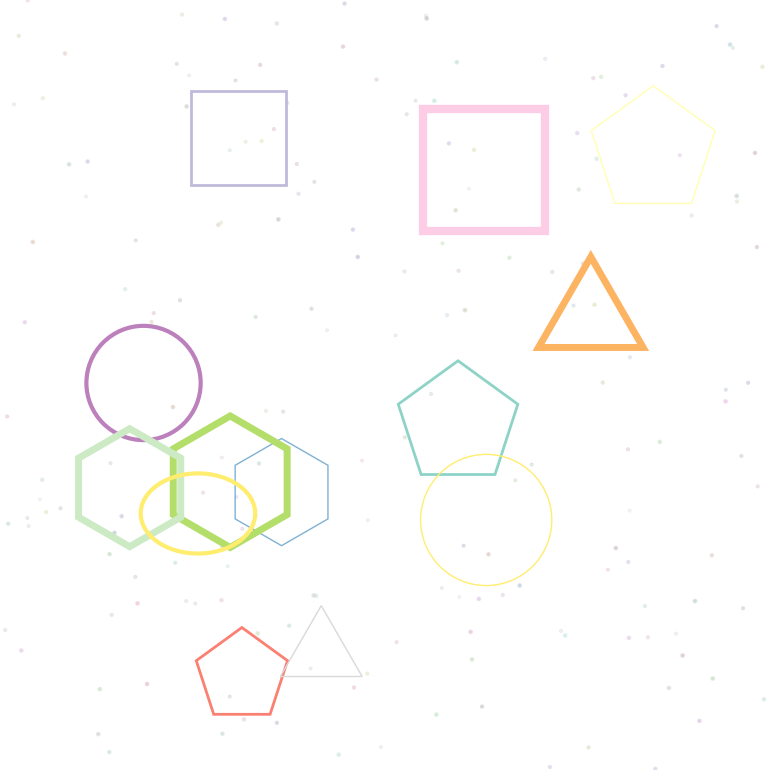[{"shape": "pentagon", "thickness": 1, "radius": 0.41, "center": [0.595, 0.45]}, {"shape": "pentagon", "thickness": 0.5, "radius": 0.42, "center": [0.848, 0.804]}, {"shape": "square", "thickness": 1, "radius": 0.31, "center": [0.31, 0.821]}, {"shape": "pentagon", "thickness": 1, "radius": 0.31, "center": [0.314, 0.123]}, {"shape": "hexagon", "thickness": 0.5, "radius": 0.35, "center": [0.366, 0.361]}, {"shape": "triangle", "thickness": 2.5, "radius": 0.39, "center": [0.767, 0.588]}, {"shape": "hexagon", "thickness": 2.5, "radius": 0.43, "center": [0.299, 0.374]}, {"shape": "square", "thickness": 3, "radius": 0.4, "center": [0.629, 0.78]}, {"shape": "triangle", "thickness": 0.5, "radius": 0.31, "center": [0.417, 0.152]}, {"shape": "circle", "thickness": 1.5, "radius": 0.37, "center": [0.186, 0.503]}, {"shape": "hexagon", "thickness": 2.5, "radius": 0.38, "center": [0.168, 0.367]}, {"shape": "circle", "thickness": 0.5, "radius": 0.43, "center": [0.631, 0.325]}, {"shape": "oval", "thickness": 1.5, "radius": 0.37, "center": [0.257, 0.333]}]